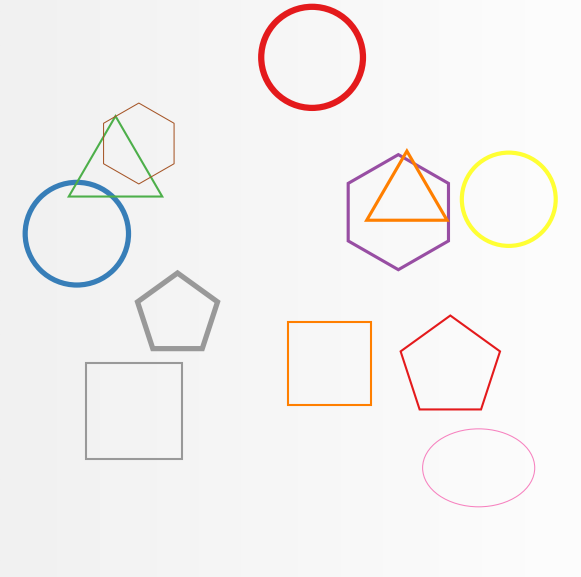[{"shape": "circle", "thickness": 3, "radius": 0.44, "center": [0.537, 0.9]}, {"shape": "pentagon", "thickness": 1, "radius": 0.45, "center": [0.775, 0.363]}, {"shape": "circle", "thickness": 2.5, "radius": 0.44, "center": [0.132, 0.594]}, {"shape": "triangle", "thickness": 1, "radius": 0.46, "center": [0.199, 0.705]}, {"shape": "hexagon", "thickness": 1.5, "radius": 0.5, "center": [0.685, 0.632]}, {"shape": "square", "thickness": 1, "radius": 0.36, "center": [0.567, 0.369]}, {"shape": "triangle", "thickness": 1.5, "radius": 0.4, "center": [0.7, 0.658]}, {"shape": "circle", "thickness": 2, "radius": 0.4, "center": [0.875, 0.654]}, {"shape": "hexagon", "thickness": 0.5, "radius": 0.35, "center": [0.239, 0.751]}, {"shape": "oval", "thickness": 0.5, "radius": 0.48, "center": [0.824, 0.189]}, {"shape": "pentagon", "thickness": 2.5, "radius": 0.36, "center": [0.305, 0.454]}, {"shape": "square", "thickness": 1, "radius": 0.42, "center": [0.231, 0.287]}]